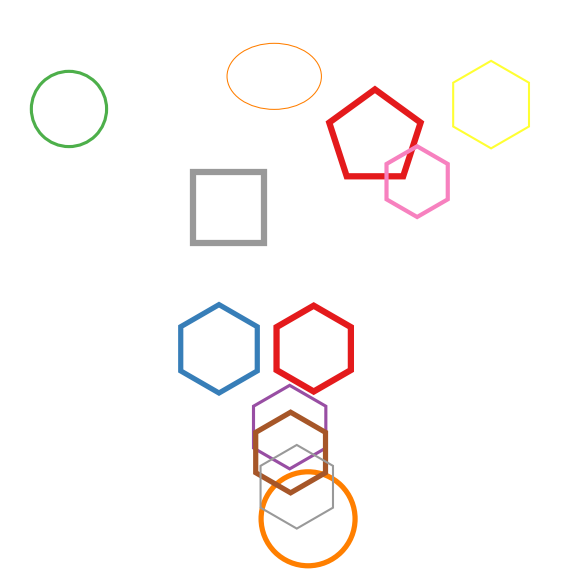[{"shape": "pentagon", "thickness": 3, "radius": 0.42, "center": [0.649, 0.761]}, {"shape": "hexagon", "thickness": 3, "radius": 0.37, "center": [0.543, 0.396]}, {"shape": "hexagon", "thickness": 2.5, "radius": 0.38, "center": [0.379, 0.395]}, {"shape": "circle", "thickness": 1.5, "radius": 0.33, "center": [0.119, 0.81]}, {"shape": "hexagon", "thickness": 1.5, "radius": 0.36, "center": [0.502, 0.26]}, {"shape": "circle", "thickness": 2.5, "radius": 0.41, "center": [0.533, 0.101]}, {"shape": "oval", "thickness": 0.5, "radius": 0.41, "center": [0.475, 0.867]}, {"shape": "hexagon", "thickness": 1, "radius": 0.38, "center": [0.85, 0.818]}, {"shape": "hexagon", "thickness": 2.5, "radius": 0.35, "center": [0.503, 0.216]}, {"shape": "hexagon", "thickness": 2, "radius": 0.31, "center": [0.722, 0.685]}, {"shape": "hexagon", "thickness": 1, "radius": 0.36, "center": [0.514, 0.156]}, {"shape": "square", "thickness": 3, "radius": 0.31, "center": [0.395, 0.64]}]